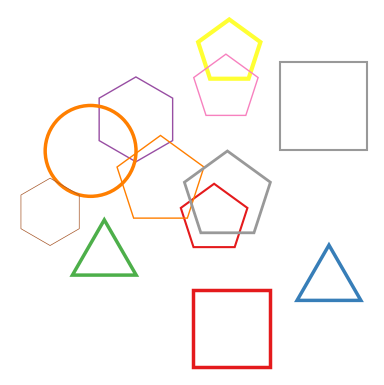[{"shape": "square", "thickness": 2.5, "radius": 0.5, "center": [0.602, 0.146]}, {"shape": "pentagon", "thickness": 1.5, "radius": 0.45, "center": [0.556, 0.432]}, {"shape": "triangle", "thickness": 2.5, "radius": 0.48, "center": [0.854, 0.268]}, {"shape": "triangle", "thickness": 2.5, "radius": 0.48, "center": [0.271, 0.333]}, {"shape": "hexagon", "thickness": 1, "radius": 0.55, "center": [0.353, 0.69]}, {"shape": "pentagon", "thickness": 1, "radius": 0.59, "center": [0.417, 0.529]}, {"shape": "circle", "thickness": 2.5, "radius": 0.59, "center": [0.235, 0.608]}, {"shape": "pentagon", "thickness": 3, "radius": 0.43, "center": [0.596, 0.864]}, {"shape": "hexagon", "thickness": 0.5, "radius": 0.44, "center": [0.13, 0.45]}, {"shape": "pentagon", "thickness": 1, "radius": 0.44, "center": [0.587, 0.771]}, {"shape": "pentagon", "thickness": 2, "radius": 0.59, "center": [0.591, 0.49]}, {"shape": "square", "thickness": 1.5, "radius": 0.57, "center": [0.84, 0.724]}]